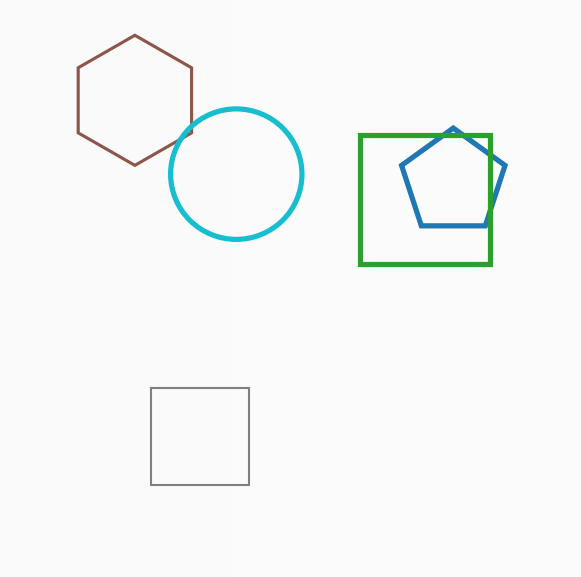[{"shape": "pentagon", "thickness": 2.5, "radius": 0.47, "center": [0.78, 0.684]}, {"shape": "square", "thickness": 2.5, "radius": 0.56, "center": [0.731, 0.654]}, {"shape": "hexagon", "thickness": 1.5, "radius": 0.56, "center": [0.232, 0.825]}, {"shape": "square", "thickness": 1, "radius": 0.42, "center": [0.344, 0.244]}, {"shape": "circle", "thickness": 2.5, "radius": 0.56, "center": [0.406, 0.698]}]